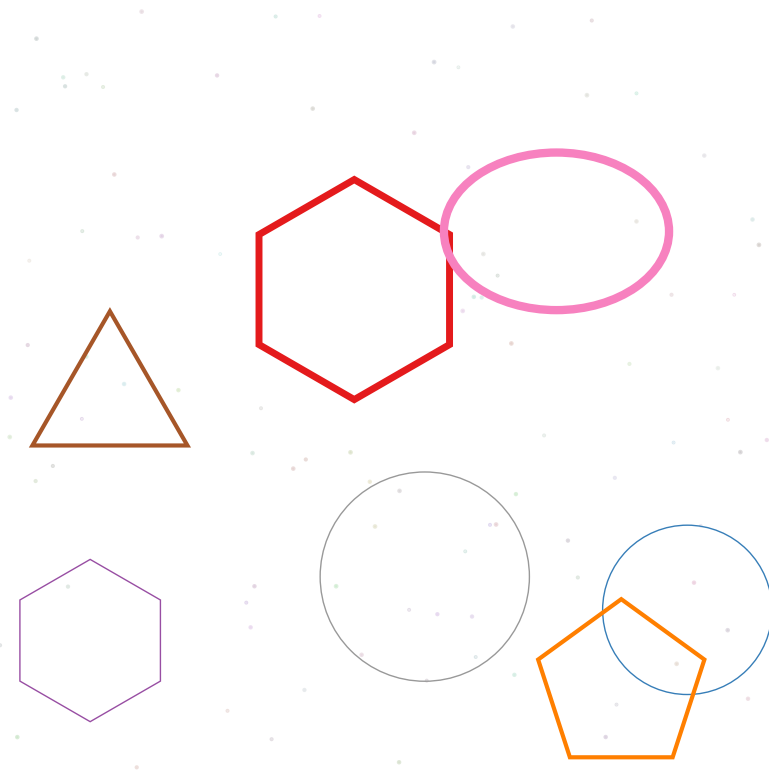[{"shape": "hexagon", "thickness": 2.5, "radius": 0.71, "center": [0.46, 0.624]}, {"shape": "circle", "thickness": 0.5, "radius": 0.55, "center": [0.893, 0.208]}, {"shape": "hexagon", "thickness": 0.5, "radius": 0.53, "center": [0.117, 0.168]}, {"shape": "pentagon", "thickness": 1.5, "radius": 0.57, "center": [0.807, 0.108]}, {"shape": "triangle", "thickness": 1.5, "radius": 0.58, "center": [0.143, 0.48]}, {"shape": "oval", "thickness": 3, "radius": 0.73, "center": [0.723, 0.7]}, {"shape": "circle", "thickness": 0.5, "radius": 0.68, "center": [0.552, 0.251]}]